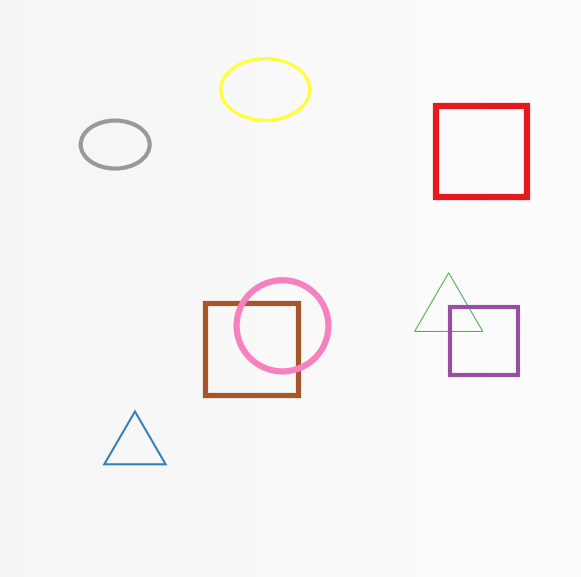[{"shape": "square", "thickness": 3, "radius": 0.39, "center": [0.828, 0.737]}, {"shape": "triangle", "thickness": 1, "radius": 0.3, "center": [0.232, 0.226]}, {"shape": "triangle", "thickness": 0.5, "radius": 0.34, "center": [0.772, 0.459]}, {"shape": "square", "thickness": 2, "radius": 0.29, "center": [0.832, 0.409]}, {"shape": "oval", "thickness": 1.5, "radius": 0.38, "center": [0.456, 0.844]}, {"shape": "square", "thickness": 2.5, "radius": 0.4, "center": [0.433, 0.395]}, {"shape": "circle", "thickness": 3, "radius": 0.39, "center": [0.486, 0.435]}, {"shape": "oval", "thickness": 2, "radius": 0.3, "center": [0.198, 0.749]}]